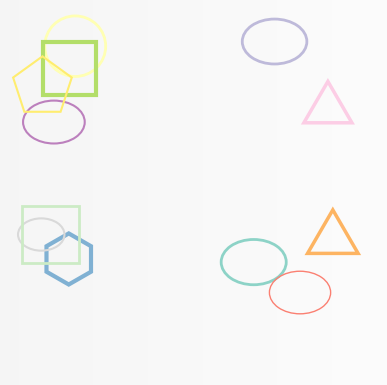[{"shape": "oval", "thickness": 2, "radius": 0.42, "center": [0.655, 0.319]}, {"shape": "circle", "thickness": 2, "radius": 0.39, "center": [0.194, 0.88]}, {"shape": "oval", "thickness": 2, "radius": 0.42, "center": [0.709, 0.892]}, {"shape": "oval", "thickness": 1, "radius": 0.39, "center": [0.774, 0.24]}, {"shape": "hexagon", "thickness": 3, "radius": 0.33, "center": [0.177, 0.327]}, {"shape": "triangle", "thickness": 2.5, "radius": 0.38, "center": [0.859, 0.379]}, {"shape": "square", "thickness": 3, "radius": 0.34, "center": [0.179, 0.822]}, {"shape": "triangle", "thickness": 2.5, "radius": 0.36, "center": [0.846, 0.717]}, {"shape": "oval", "thickness": 1.5, "radius": 0.3, "center": [0.106, 0.391]}, {"shape": "oval", "thickness": 1.5, "radius": 0.4, "center": [0.139, 0.683]}, {"shape": "square", "thickness": 2, "radius": 0.37, "center": [0.13, 0.392]}, {"shape": "pentagon", "thickness": 1.5, "radius": 0.4, "center": [0.11, 0.774]}]